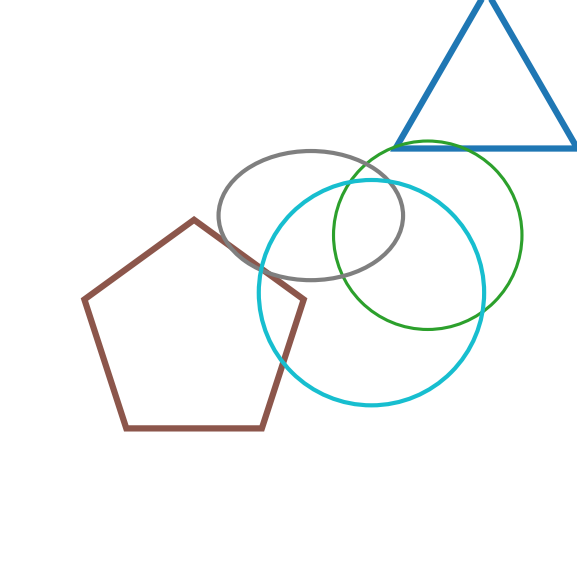[{"shape": "triangle", "thickness": 3, "radius": 0.91, "center": [0.842, 0.833]}, {"shape": "circle", "thickness": 1.5, "radius": 0.82, "center": [0.741, 0.592]}, {"shape": "pentagon", "thickness": 3, "radius": 1.0, "center": [0.336, 0.419]}, {"shape": "oval", "thickness": 2, "radius": 0.8, "center": [0.538, 0.626]}, {"shape": "circle", "thickness": 2, "radius": 0.98, "center": [0.643, 0.492]}]